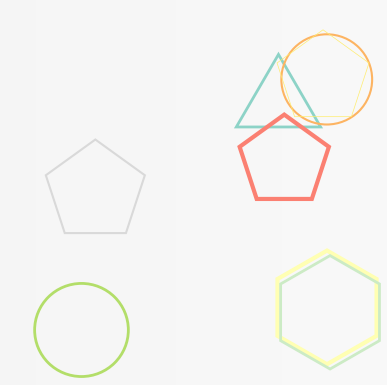[{"shape": "triangle", "thickness": 2, "radius": 0.63, "center": [0.719, 0.733]}, {"shape": "hexagon", "thickness": 3, "radius": 0.74, "center": [0.844, 0.201]}, {"shape": "pentagon", "thickness": 3, "radius": 0.61, "center": [0.734, 0.581]}, {"shape": "circle", "thickness": 1.5, "radius": 0.59, "center": [0.843, 0.794]}, {"shape": "circle", "thickness": 2, "radius": 0.6, "center": [0.21, 0.143]}, {"shape": "pentagon", "thickness": 1.5, "radius": 0.67, "center": [0.246, 0.503]}, {"shape": "hexagon", "thickness": 2, "radius": 0.74, "center": [0.852, 0.189]}, {"shape": "pentagon", "thickness": 0.5, "radius": 0.62, "center": [0.834, 0.798]}]